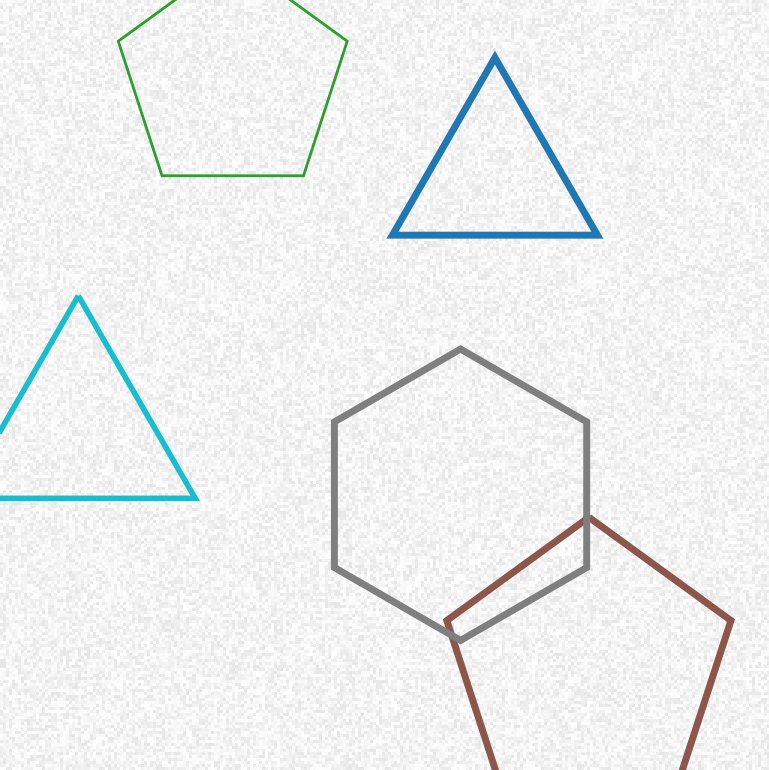[{"shape": "triangle", "thickness": 2.5, "radius": 0.77, "center": [0.643, 0.771]}, {"shape": "pentagon", "thickness": 1, "radius": 0.78, "center": [0.302, 0.898]}, {"shape": "pentagon", "thickness": 2.5, "radius": 0.97, "center": [0.765, 0.134]}, {"shape": "hexagon", "thickness": 2.5, "radius": 0.95, "center": [0.598, 0.357]}, {"shape": "triangle", "thickness": 2, "radius": 0.88, "center": [0.102, 0.441]}]